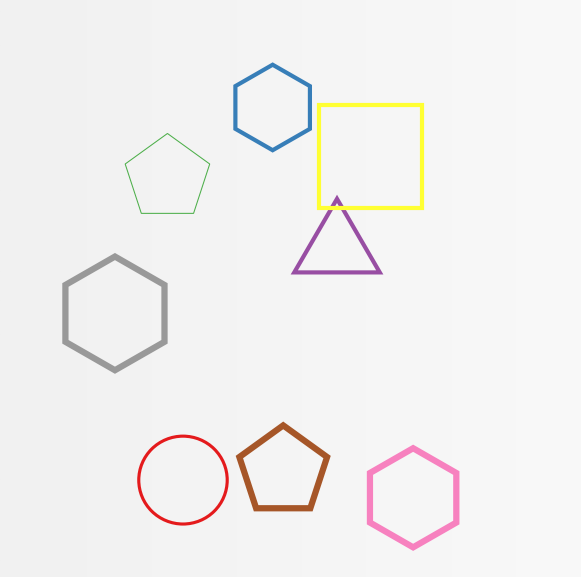[{"shape": "circle", "thickness": 1.5, "radius": 0.38, "center": [0.315, 0.168]}, {"shape": "hexagon", "thickness": 2, "radius": 0.37, "center": [0.469, 0.813]}, {"shape": "pentagon", "thickness": 0.5, "radius": 0.38, "center": [0.288, 0.692]}, {"shape": "triangle", "thickness": 2, "radius": 0.42, "center": [0.58, 0.57]}, {"shape": "square", "thickness": 2, "radius": 0.44, "center": [0.637, 0.728]}, {"shape": "pentagon", "thickness": 3, "radius": 0.4, "center": [0.487, 0.183]}, {"shape": "hexagon", "thickness": 3, "radius": 0.43, "center": [0.711, 0.137]}, {"shape": "hexagon", "thickness": 3, "radius": 0.49, "center": [0.198, 0.456]}]